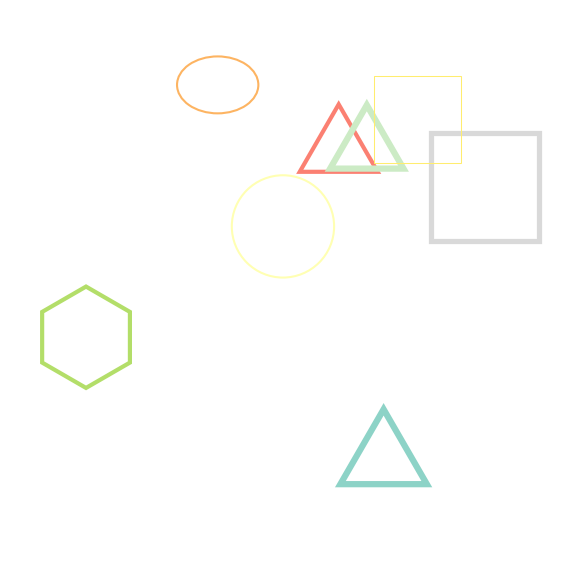[{"shape": "triangle", "thickness": 3, "radius": 0.43, "center": [0.664, 0.204]}, {"shape": "circle", "thickness": 1, "radius": 0.44, "center": [0.49, 0.607]}, {"shape": "triangle", "thickness": 2, "radius": 0.39, "center": [0.586, 0.741]}, {"shape": "oval", "thickness": 1, "radius": 0.35, "center": [0.377, 0.852]}, {"shape": "hexagon", "thickness": 2, "radius": 0.44, "center": [0.149, 0.415]}, {"shape": "square", "thickness": 2.5, "radius": 0.47, "center": [0.839, 0.675]}, {"shape": "triangle", "thickness": 3, "radius": 0.37, "center": [0.635, 0.744]}, {"shape": "square", "thickness": 0.5, "radius": 0.37, "center": [0.723, 0.792]}]